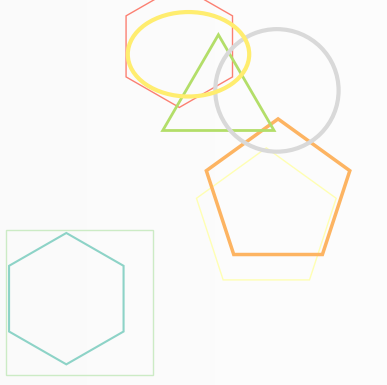[{"shape": "hexagon", "thickness": 1.5, "radius": 0.85, "center": [0.171, 0.224]}, {"shape": "pentagon", "thickness": 1, "radius": 0.95, "center": [0.687, 0.426]}, {"shape": "hexagon", "thickness": 1, "radius": 0.79, "center": [0.463, 0.88]}, {"shape": "pentagon", "thickness": 2.5, "radius": 0.97, "center": [0.718, 0.496]}, {"shape": "triangle", "thickness": 2, "radius": 0.83, "center": [0.564, 0.744]}, {"shape": "circle", "thickness": 3, "radius": 0.8, "center": [0.715, 0.765]}, {"shape": "square", "thickness": 1, "radius": 0.94, "center": [0.205, 0.215]}, {"shape": "oval", "thickness": 3, "radius": 0.78, "center": [0.486, 0.859]}]